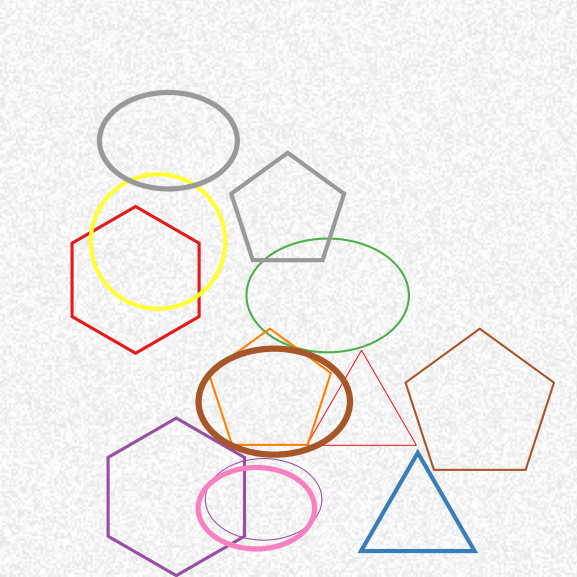[{"shape": "triangle", "thickness": 0.5, "radius": 0.55, "center": [0.626, 0.283]}, {"shape": "hexagon", "thickness": 1.5, "radius": 0.64, "center": [0.235, 0.514]}, {"shape": "triangle", "thickness": 2, "radius": 0.57, "center": [0.723, 0.102]}, {"shape": "oval", "thickness": 1, "radius": 0.7, "center": [0.567, 0.488]}, {"shape": "oval", "thickness": 0.5, "radius": 0.5, "center": [0.456, 0.134]}, {"shape": "hexagon", "thickness": 1.5, "radius": 0.68, "center": [0.305, 0.139]}, {"shape": "pentagon", "thickness": 1, "radius": 0.56, "center": [0.467, 0.319]}, {"shape": "circle", "thickness": 2, "radius": 0.58, "center": [0.274, 0.581]}, {"shape": "pentagon", "thickness": 1, "radius": 0.68, "center": [0.831, 0.295]}, {"shape": "oval", "thickness": 3, "radius": 0.66, "center": [0.475, 0.304]}, {"shape": "oval", "thickness": 2.5, "radius": 0.5, "center": [0.444, 0.119]}, {"shape": "pentagon", "thickness": 2, "radius": 0.51, "center": [0.498, 0.632]}, {"shape": "oval", "thickness": 2.5, "radius": 0.6, "center": [0.292, 0.756]}]